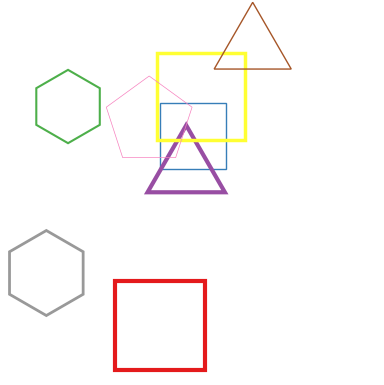[{"shape": "square", "thickness": 3, "radius": 0.58, "center": [0.416, 0.155]}, {"shape": "square", "thickness": 1, "radius": 0.43, "center": [0.502, 0.647]}, {"shape": "hexagon", "thickness": 1.5, "radius": 0.48, "center": [0.177, 0.723]}, {"shape": "triangle", "thickness": 3, "radius": 0.58, "center": [0.484, 0.559]}, {"shape": "square", "thickness": 2.5, "radius": 0.57, "center": [0.521, 0.749]}, {"shape": "triangle", "thickness": 1, "radius": 0.58, "center": [0.656, 0.878]}, {"shape": "pentagon", "thickness": 0.5, "radius": 0.59, "center": [0.387, 0.685]}, {"shape": "hexagon", "thickness": 2, "radius": 0.55, "center": [0.12, 0.291]}]